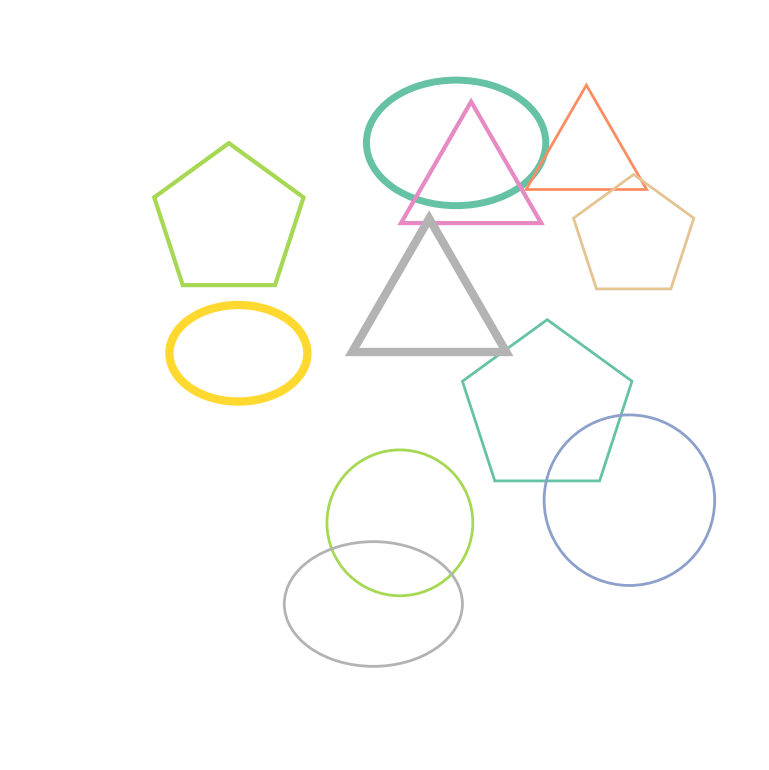[{"shape": "oval", "thickness": 2.5, "radius": 0.58, "center": [0.592, 0.814]}, {"shape": "pentagon", "thickness": 1, "radius": 0.58, "center": [0.711, 0.469]}, {"shape": "triangle", "thickness": 1, "radius": 0.45, "center": [0.762, 0.799]}, {"shape": "circle", "thickness": 1, "radius": 0.55, "center": [0.817, 0.35]}, {"shape": "triangle", "thickness": 1.5, "radius": 0.53, "center": [0.612, 0.763]}, {"shape": "pentagon", "thickness": 1.5, "radius": 0.51, "center": [0.297, 0.712]}, {"shape": "circle", "thickness": 1, "radius": 0.47, "center": [0.519, 0.321]}, {"shape": "oval", "thickness": 3, "radius": 0.45, "center": [0.31, 0.541]}, {"shape": "pentagon", "thickness": 1, "radius": 0.41, "center": [0.823, 0.691]}, {"shape": "triangle", "thickness": 3, "radius": 0.58, "center": [0.557, 0.601]}, {"shape": "oval", "thickness": 1, "radius": 0.58, "center": [0.485, 0.216]}]